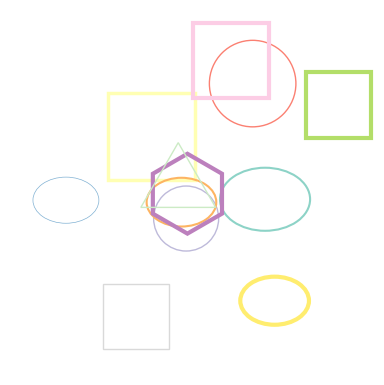[{"shape": "oval", "thickness": 1.5, "radius": 0.58, "center": [0.688, 0.482]}, {"shape": "square", "thickness": 2.5, "radius": 0.56, "center": [0.394, 0.646]}, {"shape": "circle", "thickness": 1, "radius": 0.42, "center": [0.483, 0.432]}, {"shape": "circle", "thickness": 1, "radius": 0.56, "center": [0.656, 0.783]}, {"shape": "oval", "thickness": 0.5, "radius": 0.43, "center": [0.171, 0.48]}, {"shape": "oval", "thickness": 1.5, "radius": 0.45, "center": [0.471, 0.475]}, {"shape": "square", "thickness": 3, "radius": 0.42, "center": [0.879, 0.727]}, {"shape": "square", "thickness": 3, "radius": 0.49, "center": [0.601, 0.843]}, {"shape": "square", "thickness": 1, "radius": 0.42, "center": [0.353, 0.178]}, {"shape": "hexagon", "thickness": 3, "radius": 0.52, "center": [0.487, 0.497]}, {"shape": "triangle", "thickness": 1, "radius": 0.56, "center": [0.463, 0.517]}, {"shape": "oval", "thickness": 3, "radius": 0.45, "center": [0.713, 0.219]}]